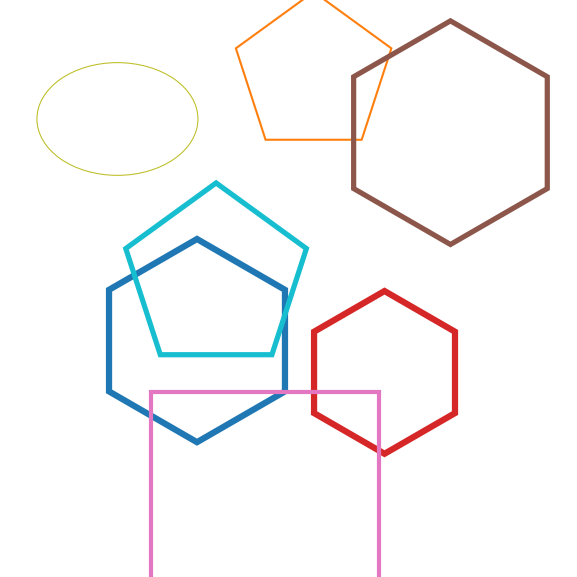[{"shape": "hexagon", "thickness": 3, "radius": 0.88, "center": [0.341, 0.409]}, {"shape": "pentagon", "thickness": 1, "radius": 0.71, "center": [0.543, 0.872]}, {"shape": "hexagon", "thickness": 3, "radius": 0.7, "center": [0.666, 0.354]}, {"shape": "hexagon", "thickness": 2.5, "radius": 0.97, "center": [0.78, 0.769]}, {"shape": "square", "thickness": 2, "radius": 0.99, "center": [0.459, 0.124]}, {"shape": "oval", "thickness": 0.5, "radius": 0.7, "center": [0.203, 0.793]}, {"shape": "pentagon", "thickness": 2.5, "radius": 0.82, "center": [0.374, 0.518]}]